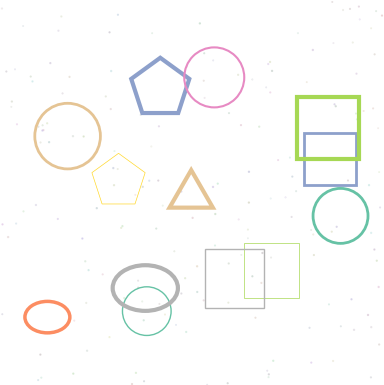[{"shape": "circle", "thickness": 2, "radius": 0.36, "center": [0.884, 0.439]}, {"shape": "circle", "thickness": 1, "radius": 0.32, "center": [0.381, 0.192]}, {"shape": "oval", "thickness": 2.5, "radius": 0.29, "center": [0.123, 0.176]}, {"shape": "pentagon", "thickness": 3, "radius": 0.4, "center": [0.416, 0.771]}, {"shape": "square", "thickness": 2, "radius": 0.34, "center": [0.856, 0.588]}, {"shape": "circle", "thickness": 1.5, "radius": 0.39, "center": [0.557, 0.799]}, {"shape": "square", "thickness": 0.5, "radius": 0.35, "center": [0.705, 0.298]}, {"shape": "square", "thickness": 3, "radius": 0.4, "center": [0.853, 0.668]}, {"shape": "pentagon", "thickness": 0.5, "radius": 0.36, "center": [0.308, 0.529]}, {"shape": "triangle", "thickness": 3, "radius": 0.32, "center": [0.497, 0.493]}, {"shape": "circle", "thickness": 2, "radius": 0.43, "center": [0.176, 0.646]}, {"shape": "square", "thickness": 1, "radius": 0.38, "center": [0.609, 0.276]}, {"shape": "oval", "thickness": 3, "radius": 0.42, "center": [0.377, 0.252]}]